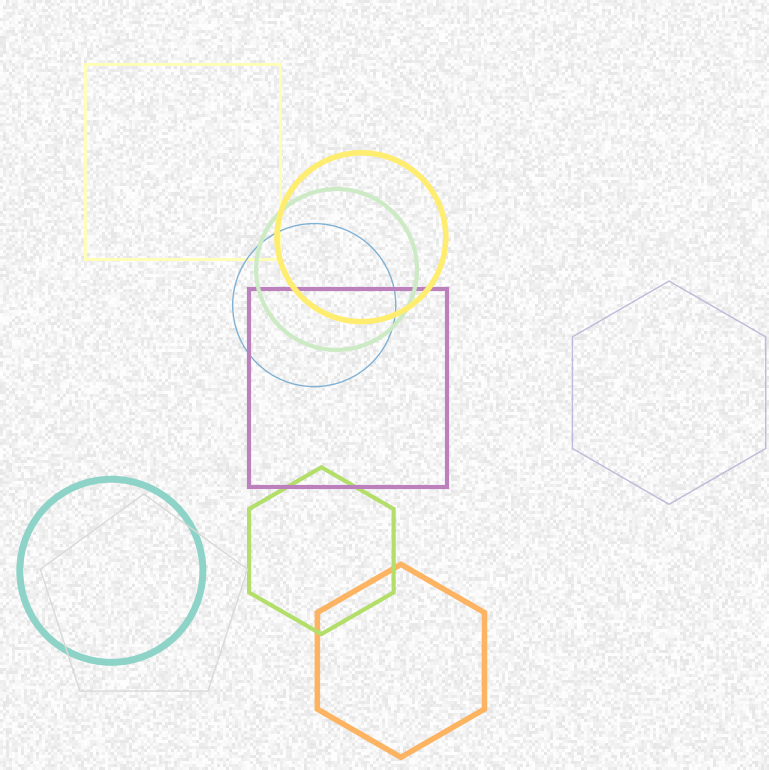[{"shape": "circle", "thickness": 2.5, "radius": 0.59, "center": [0.145, 0.259]}, {"shape": "square", "thickness": 1, "radius": 0.63, "center": [0.237, 0.79]}, {"shape": "hexagon", "thickness": 0.5, "radius": 0.72, "center": [0.869, 0.49]}, {"shape": "circle", "thickness": 0.5, "radius": 0.53, "center": [0.408, 0.604]}, {"shape": "hexagon", "thickness": 2, "radius": 0.63, "center": [0.521, 0.142]}, {"shape": "hexagon", "thickness": 1.5, "radius": 0.54, "center": [0.417, 0.285]}, {"shape": "pentagon", "thickness": 0.5, "radius": 0.71, "center": [0.187, 0.217]}, {"shape": "square", "thickness": 1.5, "radius": 0.64, "center": [0.452, 0.496]}, {"shape": "circle", "thickness": 1.5, "radius": 0.52, "center": [0.437, 0.65]}, {"shape": "circle", "thickness": 2, "radius": 0.55, "center": [0.469, 0.692]}]